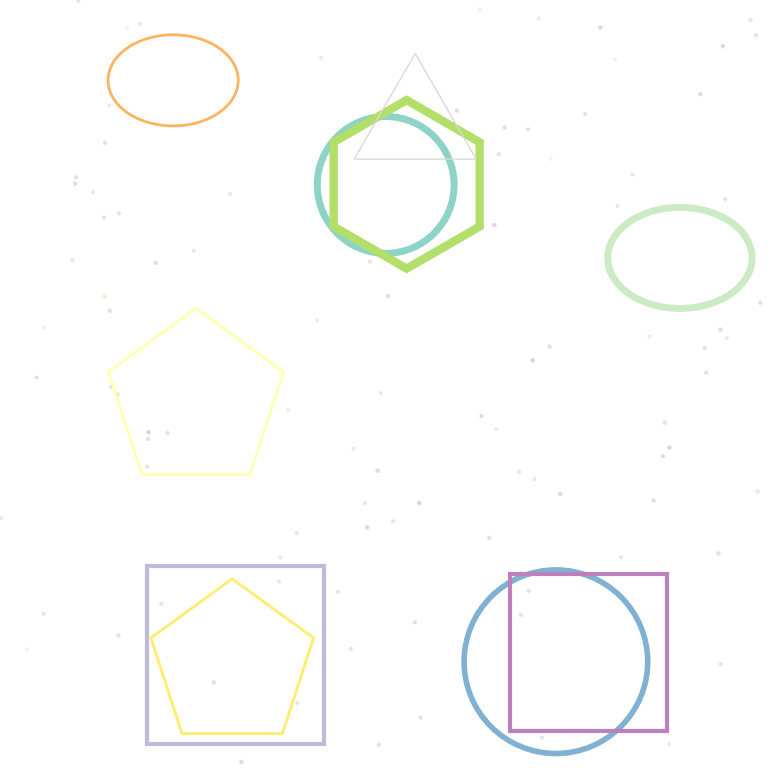[{"shape": "circle", "thickness": 2.5, "radius": 0.44, "center": [0.501, 0.76]}, {"shape": "pentagon", "thickness": 1, "radius": 0.6, "center": [0.254, 0.48]}, {"shape": "square", "thickness": 1.5, "radius": 0.58, "center": [0.306, 0.149]}, {"shape": "circle", "thickness": 2, "radius": 0.6, "center": [0.722, 0.141]}, {"shape": "oval", "thickness": 1, "radius": 0.42, "center": [0.225, 0.896]}, {"shape": "hexagon", "thickness": 3, "radius": 0.55, "center": [0.528, 0.761]}, {"shape": "triangle", "thickness": 0.5, "radius": 0.46, "center": [0.539, 0.839]}, {"shape": "square", "thickness": 1.5, "radius": 0.51, "center": [0.764, 0.153]}, {"shape": "oval", "thickness": 2.5, "radius": 0.47, "center": [0.883, 0.665]}, {"shape": "pentagon", "thickness": 1, "radius": 0.56, "center": [0.302, 0.137]}]